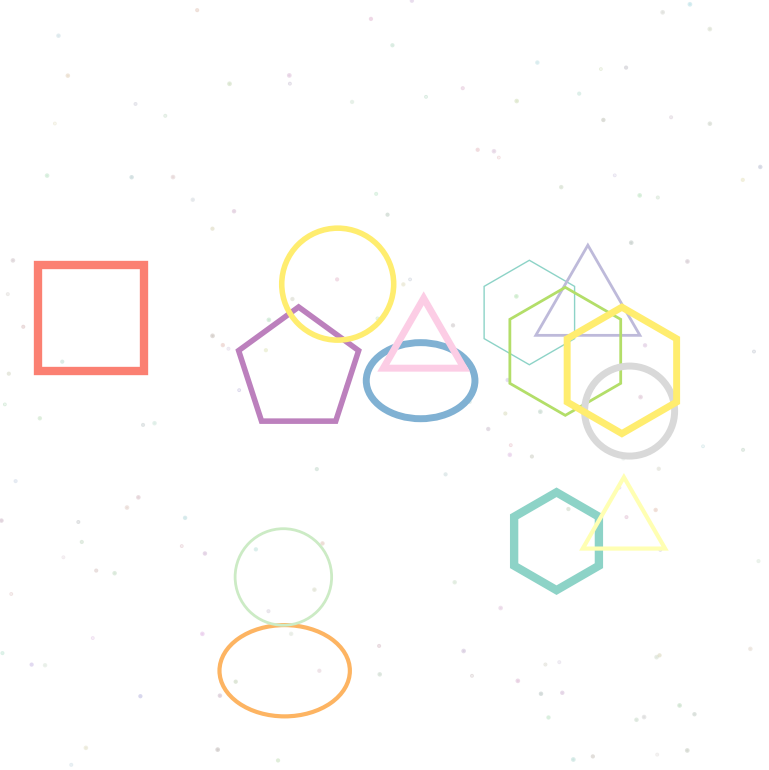[{"shape": "hexagon", "thickness": 0.5, "radius": 0.34, "center": [0.687, 0.594]}, {"shape": "hexagon", "thickness": 3, "radius": 0.32, "center": [0.723, 0.297]}, {"shape": "triangle", "thickness": 1.5, "radius": 0.31, "center": [0.81, 0.318]}, {"shape": "triangle", "thickness": 1, "radius": 0.39, "center": [0.763, 0.604]}, {"shape": "square", "thickness": 3, "radius": 0.34, "center": [0.118, 0.587]}, {"shape": "oval", "thickness": 2.5, "radius": 0.35, "center": [0.546, 0.506]}, {"shape": "oval", "thickness": 1.5, "radius": 0.42, "center": [0.37, 0.129]}, {"shape": "hexagon", "thickness": 1, "radius": 0.42, "center": [0.734, 0.544]}, {"shape": "triangle", "thickness": 2.5, "radius": 0.3, "center": [0.55, 0.552]}, {"shape": "circle", "thickness": 2.5, "radius": 0.29, "center": [0.818, 0.466]}, {"shape": "pentagon", "thickness": 2, "radius": 0.41, "center": [0.388, 0.519]}, {"shape": "circle", "thickness": 1, "radius": 0.31, "center": [0.368, 0.251]}, {"shape": "hexagon", "thickness": 2.5, "radius": 0.41, "center": [0.808, 0.519]}, {"shape": "circle", "thickness": 2, "radius": 0.36, "center": [0.439, 0.631]}]